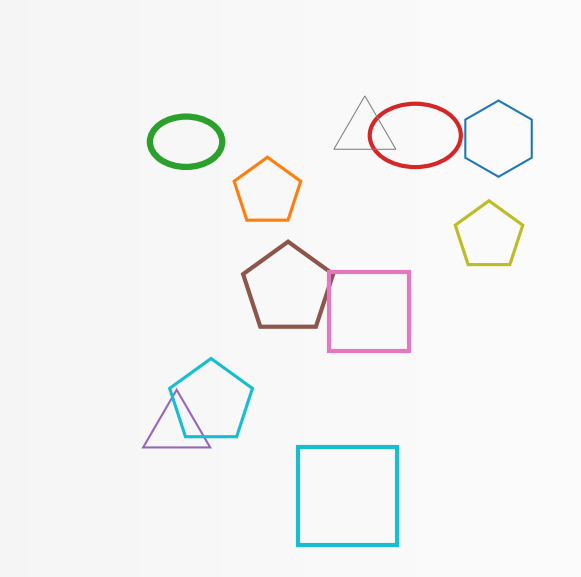[{"shape": "hexagon", "thickness": 1, "radius": 0.33, "center": [0.858, 0.759]}, {"shape": "pentagon", "thickness": 1.5, "radius": 0.3, "center": [0.46, 0.667]}, {"shape": "oval", "thickness": 3, "radius": 0.31, "center": [0.32, 0.754]}, {"shape": "oval", "thickness": 2, "radius": 0.39, "center": [0.714, 0.765]}, {"shape": "triangle", "thickness": 1, "radius": 0.33, "center": [0.304, 0.258]}, {"shape": "pentagon", "thickness": 2, "radius": 0.41, "center": [0.496, 0.499]}, {"shape": "square", "thickness": 2, "radius": 0.34, "center": [0.636, 0.46]}, {"shape": "triangle", "thickness": 0.5, "radius": 0.31, "center": [0.628, 0.771]}, {"shape": "pentagon", "thickness": 1.5, "radius": 0.31, "center": [0.841, 0.59]}, {"shape": "pentagon", "thickness": 1.5, "radius": 0.37, "center": [0.363, 0.303]}, {"shape": "square", "thickness": 2, "radius": 0.43, "center": [0.598, 0.14]}]